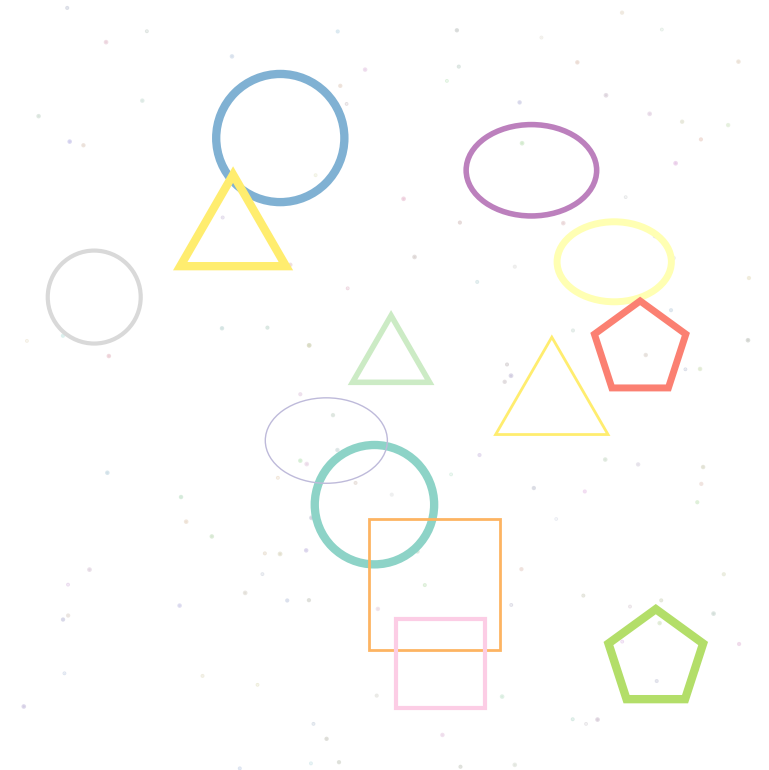[{"shape": "circle", "thickness": 3, "radius": 0.39, "center": [0.486, 0.345]}, {"shape": "oval", "thickness": 2.5, "radius": 0.37, "center": [0.798, 0.66]}, {"shape": "oval", "thickness": 0.5, "radius": 0.4, "center": [0.424, 0.428]}, {"shape": "pentagon", "thickness": 2.5, "radius": 0.31, "center": [0.831, 0.547]}, {"shape": "circle", "thickness": 3, "radius": 0.42, "center": [0.364, 0.821]}, {"shape": "square", "thickness": 1, "radius": 0.42, "center": [0.564, 0.241]}, {"shape": "pentagon", "thickness": 3, "radius": 0.32, "center": [0.852, 0.144]}, {"shape": "square", "thickness": 1.5, "radius": 0.29, "center": [0.572, 0.139]}, {"shape": "circle", "thickness": 1.5, "radius": 0.3, "center": [0.122, 0.614]}, {"shape": "oval", "thickness": 2, "radius": 0.42, "center": [0.69, 0.779]}, {"shape": "triangle", "thickness": 2, "radius": 0.29, "center": [0.508, 0.532]}, {"shape": "triangle", "thickness": 1, "radius": 0.42, "center": [0.717, 0.478]}, {"shape": "triangle", "thickness": 3, "radius": 0.4, "center": [0.303, 0.694]}]